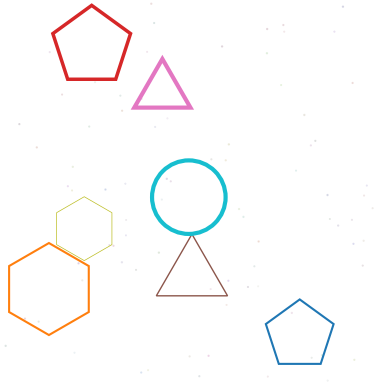[{"shape": "pentagon", "thickness": 1.5, "radius": 0.46, "center": [0.779, 0.13]}, {"shape": "hexagon", "thickness": 1.5, "radius": 0.6, "center": [0.127, 0.249]}, {"shape": "pentagon", "thickness": 2.5, "radius": 0.53, "center": [0.238, 0.88]}, {"shape": "triangle", "thickness": 1, "radius": 0.53, "center": [0.499, 0.285]}, {"shape": "triangle", "thickness": 3, "radius": 0.42, "center": [0.422, 0.763]}, {"shape": "hexagon", "thickness": 0.5, "radius": 0.41, "center": [0.219, 0.406]}, {"shape": "circle", "thickness": 3, "radius": 0.48, "center": [0.49, 0.488]}]